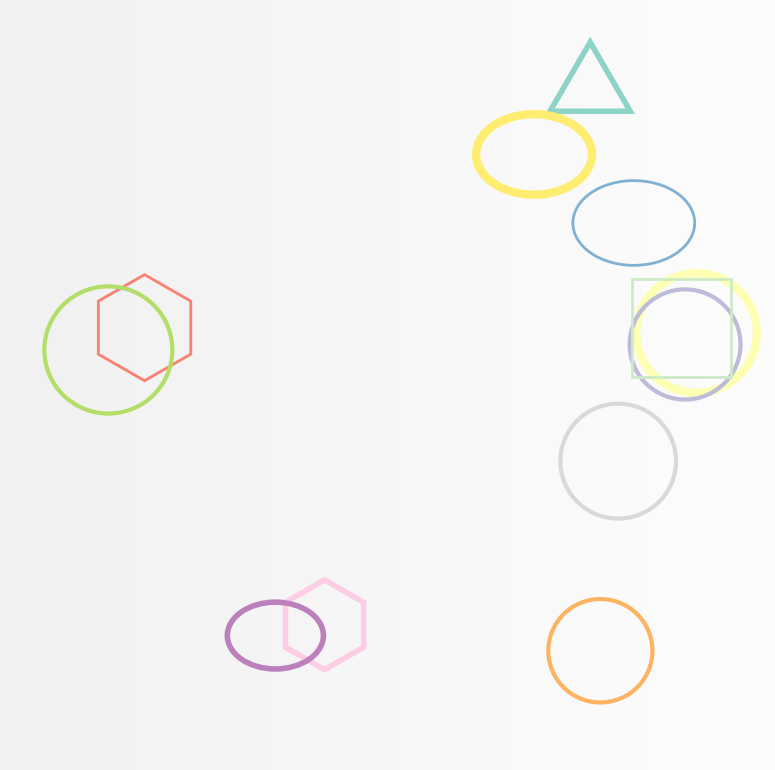[{"shape": "triangle", "thickness": 2, "radius": 0.3, "center": [0.761, 0.885]}, {"shape": "circle", "thickness": 3, "radius": 0.39, "center": [0.899, 0.568]}, {"shape": "circle", "thickness": 1.5, "radius": 0.36, "center": [0.884, 0.553]}, {"shape": "hexagon", "thickness": 1, "radius": 0.34, "center": [0.187, 0.574]}, {"shape": "oval", "thickness": 1, "radius": 0.39, "center": [0.818, 0.71]}, {"shape": "circle", "thickness": 1.5, "radius": 0.34, "center": [0.775, 0.155]}, {"shape": "circle", "thickness": 1.5, "radius": 0.41, "center": [0.14, 0.546]}, {"shape": "hexagon", "thickness": 2, "radius": 0.29, "center": [0.419, 0.189]}, {"shape": "circle", "thickness": 1.5, "radius": 0.37, "center": [0.798, 0.401]}, {"shape": "oval", "thickness": 2, "radius": 0.31, "center": [0.355, 0.175]}, {"shape": "square", "thickness": 1, "radius": 0.32, "center": [0.879, 0.574]}, {"shape": "oval", "thickness": 3, "radius": 0.37, "center": [0.689, 0.799]}]